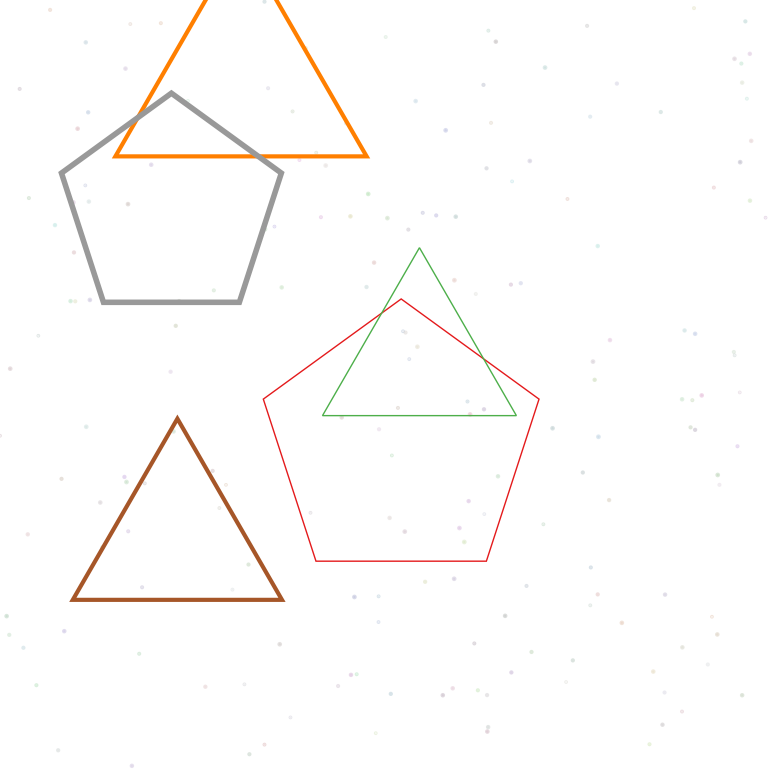[{"shape": "pentagon", "thickness": 0.5, "radius": 0.94, "center": [0.521, 0.423]}, {"shape": "triangle", "thickness": 0.5, "radius": 0.73, "center": [0.545, 0.533]}, {"shape": "triangle", "thickness": 1.5, "radius": 0.94, "center": [0.313, 0.891]}, {"shape": "triangle", "thickness": 1.5, "radius": 0.78, "center": [0.23, 0.299]}, {"shape": "pentagon", "thickness": 2, "radius": 0.75, "center": [0.223, 0.729]}]